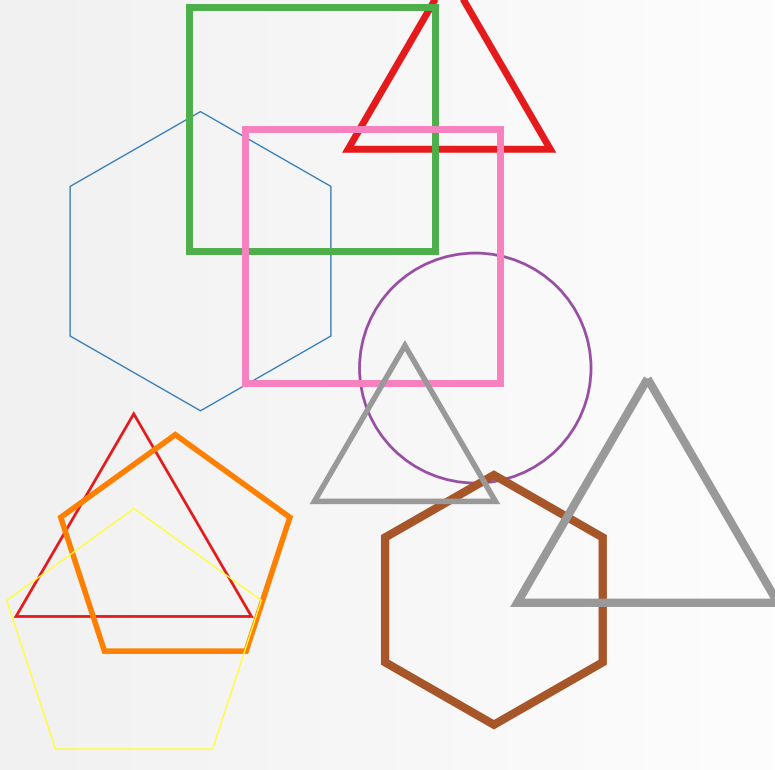[{"shape": "triangle", "thickness": 1, "radius": 0.88, "center": [0.173, 0.287]}, {"shape": "triangle", "thickness": 2.5, "radius": 0.75, "center": [0.58, 0.882]}, {"shape": "hexagon", "thickness": 0.5, "radius": 0.97, "center": [0.259, 0.661]}, {"shape": "square", "thickness": 2.5, "radius": 0.79, "center": [0.402, 0.832]}, {"shape": "circle", "thickness": 1, "radius": 0.75, "center": [0.613, 0.522]}, {"shape": "pentagon", "thickness": 2, "radius": 0.78, "center": [0.226, 0.28]}, {"shape": "pentagon", "thickness": 0.5, "radius": 0.86, "center": [0.173, 0.167]}, {"shape": "hexagon", "thickness": 3, "radius": 0.81, "center": [0.637, 0.221]}, {"shape": "square", "thickness": 2.5, "radius": 0.82, "center": [0.481, 0.668]}, {"shape": "triangle", "thickness": 3, "radius": 0.97, "center": [0.836, 0.314]}, {"shape": "triangle", "thickness": 2, "radius": 0.67, "center": [0.522, 0.416]}]